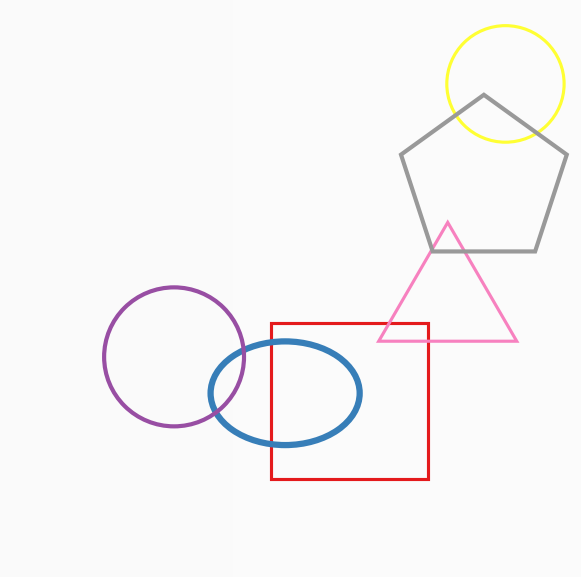[{"shape": "square", "thickness": 1.5, "radius": 0.68, "center": [0.602, 0.305]}, {"shape": "oval", "thickness": 3, "radius": 0.64, "center": [0.491, 0.318]}, {"shape": "circle", "thickness": 2, "radius": 0.6, "center": [0.299, 0.381]}, {"shape": "circle", "thickness": 1.5, "radius": 0.5, "center": [0.87, 0.854]}, {"shape": "triangle", "thickness": 1.5, "radius": 0.69, "center": [0.77, 0.477]}, {"shape": "pentagon", "thickness": 2, "radius": 0.75, "center": [0.832, 0.685]}]